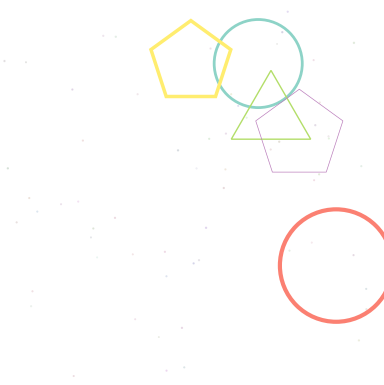[{"shape": "circle", "thickness": 2, "radius": 0.57, "center": [0.671, 0.835]}, {"shape": "circle", "thickness": 3, "radius": 0.73, "center": [0.873, 0.31]}, {"shape": "triangle", "thickness": 1, "radius": 0.6, "center": [0.704, 0.698]}, {"shape": "pentagon", "thickness": 0.5, "radius": 0.6, "center": [0.777, 0.649]}, {"shape": "pentagon", "thickness": 2.5, "radius": 0.54, "center": [0.496, 0.838]}]